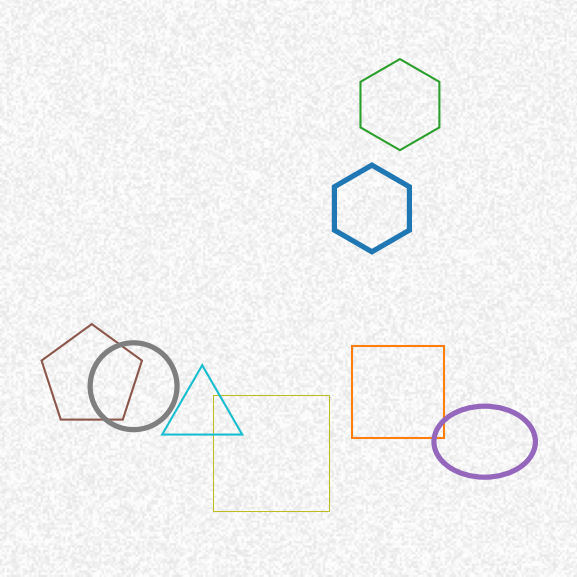[{"shape": "hexagon", "thickness": 2.5, "radius": 0.38, "center": [0.644, 0.638]}, {"shape": "square", "thickness": 1, "radius": 0.4, "center": [0.689, 0.32]}, {"shape": "hexagon", "thickness": 1, "radius": 0.39, "center": [0.693, 0.818]}, {"shape": "oval", "thickness": 2.5, "radius": 0.44, "center": [0.839, 0.234]}, {"shape": "pentagon", "thickness": 1, "radius": 0.46, "center": [0.159, 0.347]}, {"shape": "circle", "thickness": 2.5, "radius": 0.38, "center": [0.231, 0.33]}, {"shape": "square", "thickness": 0.5, "radius": 0.5, "center": [0.469, 0.215]}, {"shape": "triangle", "thickness": 1, "radius": 0.4, "center": [0.35, 0.287]}]